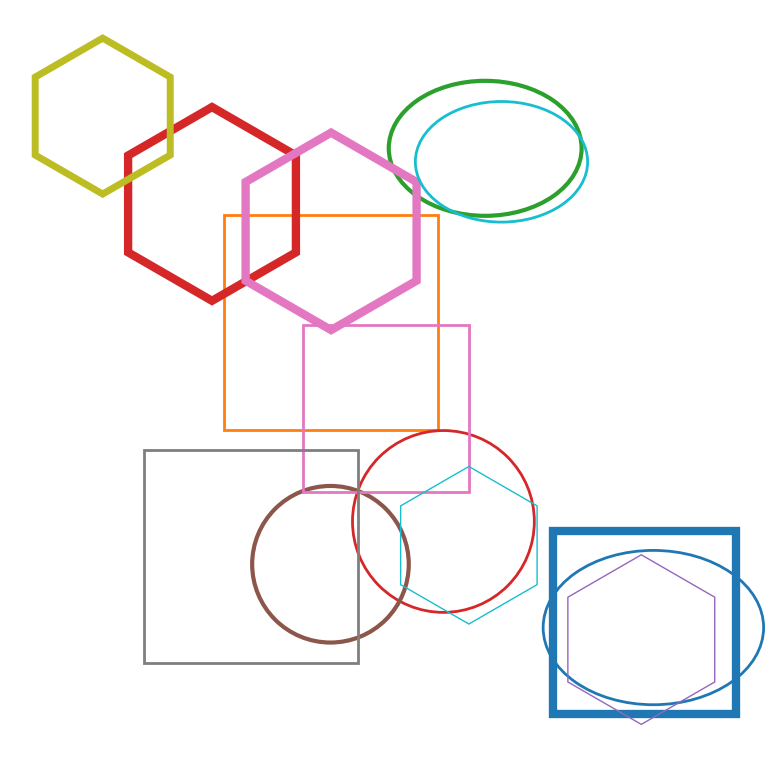[{"shape": "oval", "thickness": 1, "radius": 0.72, "center": [0.849, 0.185]}, {"shape": "square", "thickness": 3, "radius": 0.59, "center": [0.837, 0.191]}, {"shape": "square", "thickness": 1, "radius": 0.7, "center": [0.43, 0.582]}, {"shape": "oval", "thickness": 1.5, "radius": 0.63, "center": [0.63, 0.807]}, {"shape": "circle", "thickness": 1, "radius": 0.59, "center": [0.576, 0.323]}, {"shape": "hexagon", "thickness": 3, "radius": 0.63, "center": [0.275, 0.735]}, {"shape": "hexagon", "thickness": 0.5, "radius": 0.55, "center": [0.833, 0.169]}, {"shape": "circle", "thickness": 1.5, "radius": 0.51, "center": [0.429, 0.267]}, {"shape": "hexagon", "thickness": 3, "radius": 0.64, "center": [0.43, 0.7]}, {"shape": "square", "thickness": 1, "radius": 0.54, "center": [0.501, 0.469]}, {"shape": "square", "thickness": 1, "radius": 0.69, "center": [0.326, 0.277]}, {"shape": "hexagon", "thickness": 2.5, "radius": 0.51, "center": [0.133, 0.849]}, {"shape": "hexagon", "thickness": 0.5, "radius": 0.51, "center": [0.609, 0.292]}, {"shape": "oval", "thickness": 1, "radius": 0.56, "center": [0.651, 0.79]}]